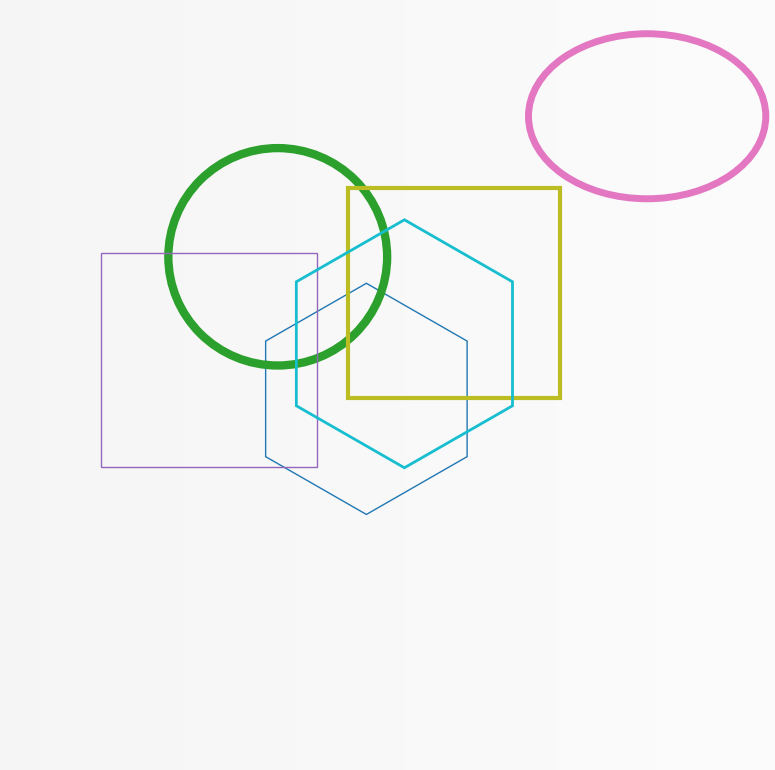[{"shape": "hexagon", "thickness": 0.5, "radius": 0.75, "center": [0.473, 0.482]}, {"shape": "circle", "thickness": 3, "radius": 0.71, "center": [0.358, 0.667]}, {"shape": "square", "thickness": 0.5, "radius": 0.7, "center": [0.269, 0.532]}, {"shape": "oval", "thickness": 2.5, "radius": 0.77, "center": [0.835, 0.849]}, {"shape": "square", "thickness": 1.5, "radius": 0.68, "center": [0.585, 0.62]}, {"shape": "hexagon", "thickness": 1, "radius": 0.81, "center": [0.522, 0.554]}]